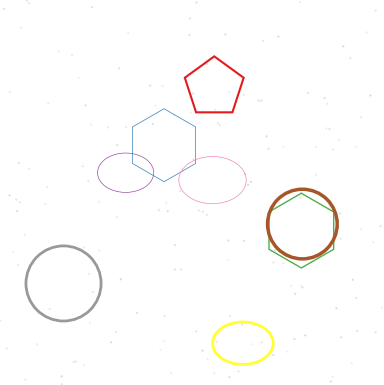[{"shape": "pentagon", "thickness": 1.5, "radius": 0.4, "center": [0.556, 0.773]}, {"shape": "hexagon", "thickness": 0.5, "radius": 0.47, "center": [0.426, 0.623]}, {"shape": "hexagon", "thickness": 1, "radius": 0.49, "center": [0.783, 0.401]}, {"shape": "oval", "thickness": 0.5, "radius": 0.37, "center": [0.326, 0.551]}, {"shape": "oval", "thickness": 2, "radius": 0.39, "center": [0.631, 0.108]}, {"shape": "circle", "thickness": 2.5, "radius": 0.45, "center": [0.785, 0.418]}, {"shape": "oval", "thickness": 0.5, "radius": 0.44, "center": [0.552, 0.532]}, {"shape": "circle", "thickness": 2, "radius": 0.49, "center": [0.165, 0.264]}]